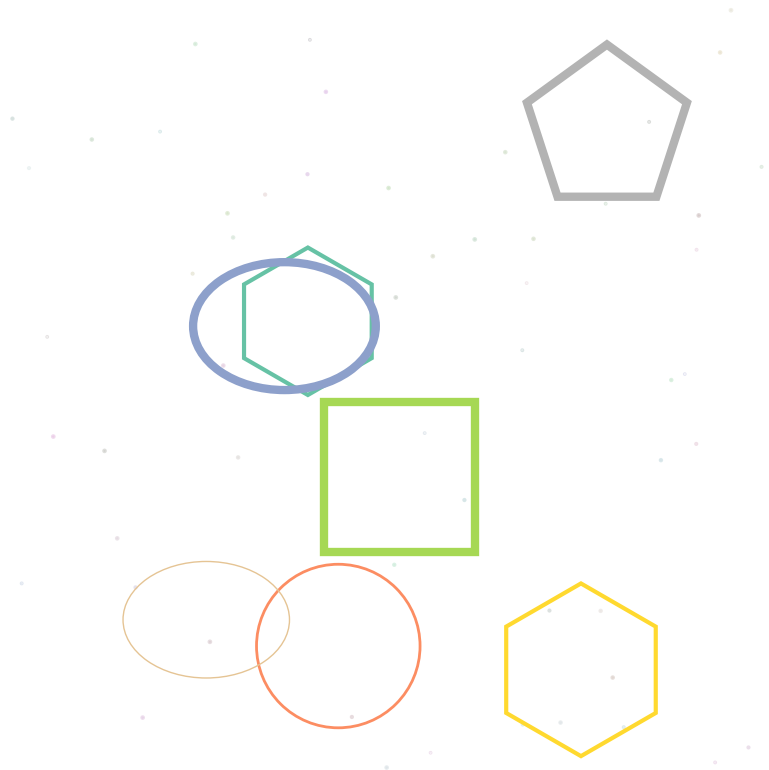[{"shape": "hexagon", "thickness": 1.5, "radius": 0.48, "center": [0.4, 0.583]}, {"shape": "circle", "thickness": 1, "radius": 0.53, "center": [0.439, 0.161]}, {"shape": "oval", "thickness": 3, "radius": 0.59, "center": [0.369, 0.576]}, {"shape": "square", "thickness": 3, "radius": 0.49, "center": [0.519, 0.381]}, {"shape": "hexagon", "thickness": 1.5, "radius": 0.56, "center": [0.755, 0.13]}, {"shape": "oval", "thickness": 0.5, "radius": 0.54, "center": [0.268, 0.195]}, {"shape": "pentagon", "thickness": 3, "radius": 0.55, "center": [0.788, 0.833]}]